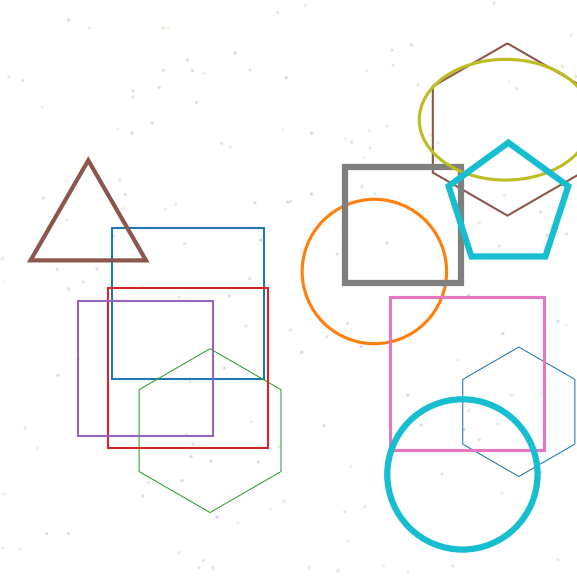[{"shape": "square", "thickness": 1, "radius": 0.66, "center": [0.326, 0.474]}, {"shape": "hexagon", "thickness": 0.5, "radius": 0.56, "center": [0.898, 0.286]}, {"shape": "circle", "thickness": 1.5, "radius": 0.63, "center": [0.648, 0.529]}, {"shape": "hexagon", "thickness": 0.5, "radius": 0.71, "center": [0.364, 0.253]}, {"shape": "square", "thickness": 1, "radius": 0.69, "center": [0.325, 0.362]}, {"shape": "square", "thickness": 1, "radius": 0.58, "center": [0.252, 0.361]}, {"shape": "triangle", "thickness": 2, "radius": 0.58, "center": [0.153, 0.606]}, {"shape": "hexagon", "thickness": 1, "radius": 0.75, "center": [0.879, 0.775]}, {"shape": "square", "thickness": 1.5, "radius": 0.66, "center": [0.809, 0.353]}, {"shape": "square", "thickness": 3, "radius": 0.5, "center": [0.698, 0.61]}, {"shape": "oval", "thickness": 1.5, "radius": 0.75, "center": [0.875, 0.792]}, {"shape": "circle", "thickness": 3, "radius": 0.65, "center": [0.801, 0.178]}, {"shape": "pentagon", "thickness": 3, "radius": 0.54, "center": [0.88, 0.643]}]